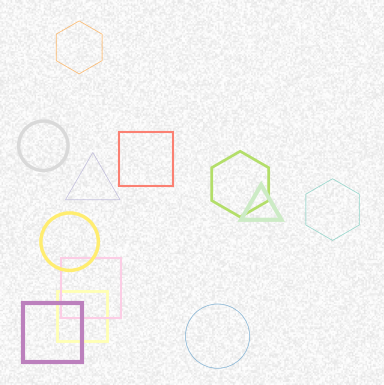[{"shape": "hexagon", "thickness": 0.5, "radius": 0.4, "center": [0.864, 0.456]}, {"shape": "square", "thickness": 2, "radius": 0.33, "center": [0.212, 0.18]}, {"shape": "triangle", "thickness": 0.5, "radius": 0.41, "center": [0.241, 0.522]}, {"shape": "square", "thickness": 1.5, "radius": 0.35, "center": [0.38, 0.586]}, {"shape": "circle", "thickness": 0.5, "radius": 0.42, "center": [0.565, 0.127]}, {"shape": "hexagon", "thickness": 0.5, "radius": 0.34, "center": [0.206, 0.877]}, {"shape": "hexagon", "thickness": 2, "radius": 0.43, "center": [0.624, 0.522]}, {"shape": "square", "thickness": 1.5, "radius": 0.39, "center": [0.237, 0.252]}, {"shape": "circle", "thickness": 2.5, "radius": 0.32, "center": [0.113, 0.621]}, {"shape": "square", "thickness": 3, "radius": 0.38, "center": [0.135, 0.135]}, {"shape": "triangle", "thickness": 3, "radius": 0.3, "center": [0.678, 0.459]}, {"shape": "circle", "thickness": 2.5, "radius": 0.37, "center": [0.181, 0.372]}]